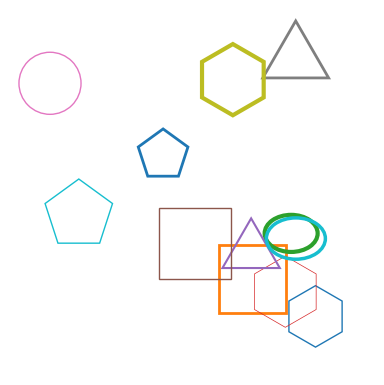[{"shape": "hexagon", "thickness": 1, "radius": 0.4, "center": [0.82, 0.178]}, {"shape": "pentagon", "thickness": 2, "radius": 0.34, "center": [0.424, 0.597]}, {"shape": "square", "thickness": 2, "radius": 0.44, "center": [0.656, 0.275]}, {"shape": "oval", "thickness": 3, "radius": 0.34, "center": [0.756, 0.394]}, {"shape": "hexagon", "thickness": 0.5, "radius": 0.46, "center": [0.741, 0.242]}, {"shape": "triangle", "thickness": 1.5, "radius": 0.43, "center": [0.652, 0.347]}, {"shape": "square", "thickness": 1, "radius": 0.47, "center": [0.506, 0.368]}, {"shape": "circle", "thickness": 1, "radius": 0.4, "center": [0.13, 0.784]}, {"shape": "triangle", "thickness": 2, "radius": 0.49, "center": [0.768, 0.847]}, {"shape": "hexagon", "thickness": 3, "radius": 0.46, "center": [0.605, 0.793]}, {"shape": "pentagon", "thickness": 1, "radius": 0.46, "center": [0.205, 0.443]}, {"shape": "oval", "thickness": 2.5, "radius": 0.38, "center": [0.768, 0.38]}]